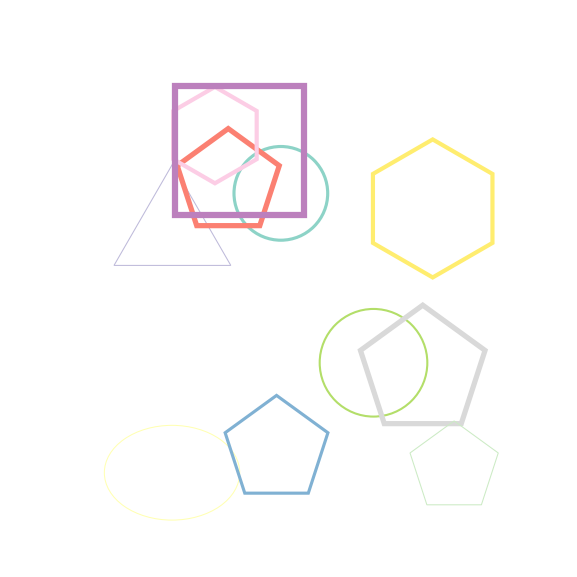[{"shape": "circle", "thickness": 1.5, "radius": 0.41, "center": [0.486, 0.664]}, {"shape": "oval", "thickness": 0.5, "radius": 0.59, "center": [0.298, 0.181]}, {"shape": "triangle", "thickness": 0.5, "radius": 0.58, "center": [0.299, 0.598]}, {"shape": "pentagon", "thickness": 2.5, "radius": 0.46, "center": [0.395, 0.684]}, {"shape": "pentagon", "thickness": 1.5, "radius": 0.47, "center": [0.479, 0.221]}, {"shape": "circle", "thickness": 1, "radius": 0.47, "center": [0.647, 0.371]}, {"shape": "hexagon", "thickness": 2, "radius": 0.42, "center": [0.372, 0.765]}, {"shape": "pentagon", "thickness": 2.5, "radius": 0.57, "center": [0.732, 0.357]}, {"shape": "square", "thickness": 3, "radius": 0.56, "center": [0.415, 0.738]}, {"shape": "pentagon", "thickness": 0.5, "radius": 0.4, "center": [0.786, 0.19]}, {"shape": "hexagon", "thickness": 2, "radius": 0.6, "center": [0.749, 0.638]}]